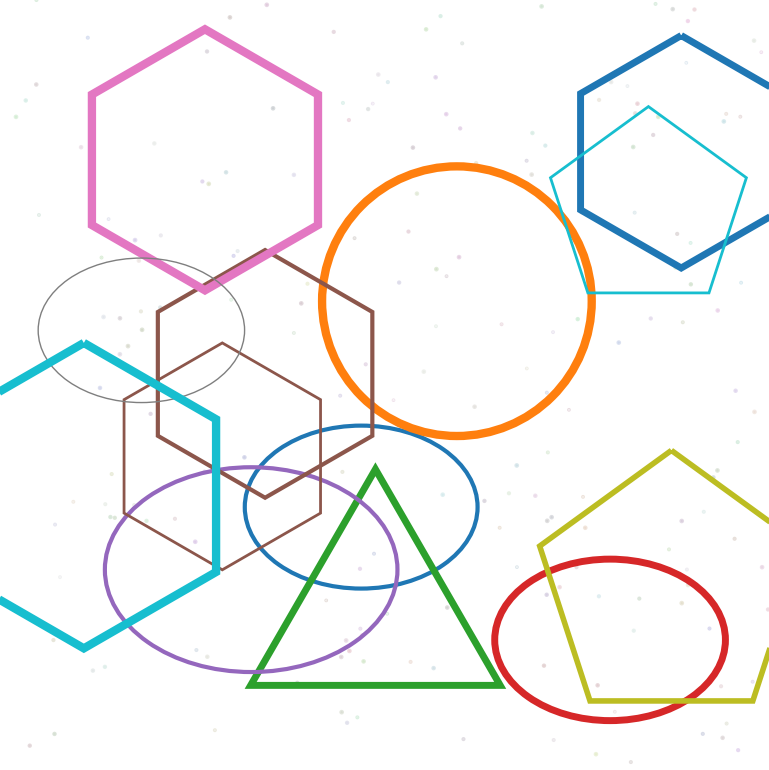[{"shape": "hexagon", "thickness": 2.5, "radius": 0.75, "center": [0.885, 0.803]}, {"shape": "oval", "thickness": 1.5, "radius": 0.76, "center": [0.469, 0.341]}, {"shape": "circle", "thickness": 3, "radius": 0.88, "center": [0.593, 0.609]}, {"shape": "triangle", "thickness": 2.5, "radius": 0.94, "center": [0.488, 0.203]}, {"shape": "oval", "thickness": 2.5, "radius": 0.75, "center": [0.792, 0.169]}, {"shape": "oval", "thickness": 1.5, "radius": 0.95, "center": [0.326, 0.26]}, {"shape": "hexagon", "thickness": 1, "radius": 0.74, "center": [0.289, 0.407]}, {"shape": "hexagon", "thickness": 1.5, "radius": 0.8, "center": [0.344, 0.514]}, {"shape": "hexagon", "thickness": 3, "radius": 0.85, "center": [0.266, 0.792]}, {"shape": "oval", "thickness": 0.5, "radius": 0.67, "center": [0.184, 0.571]}, {"shape": "pentagon", "thickness": 2, "radius": 0.9, "center": [0.872, 0.235]}, {"shape": "pentagon", "thickness": 1, "radius": 0.67, "center": [0.842, 0.728]}, {"shape": "hexagon", "thickness": 3, "radius": 0.99, "center": [0.109, 0.356]}]